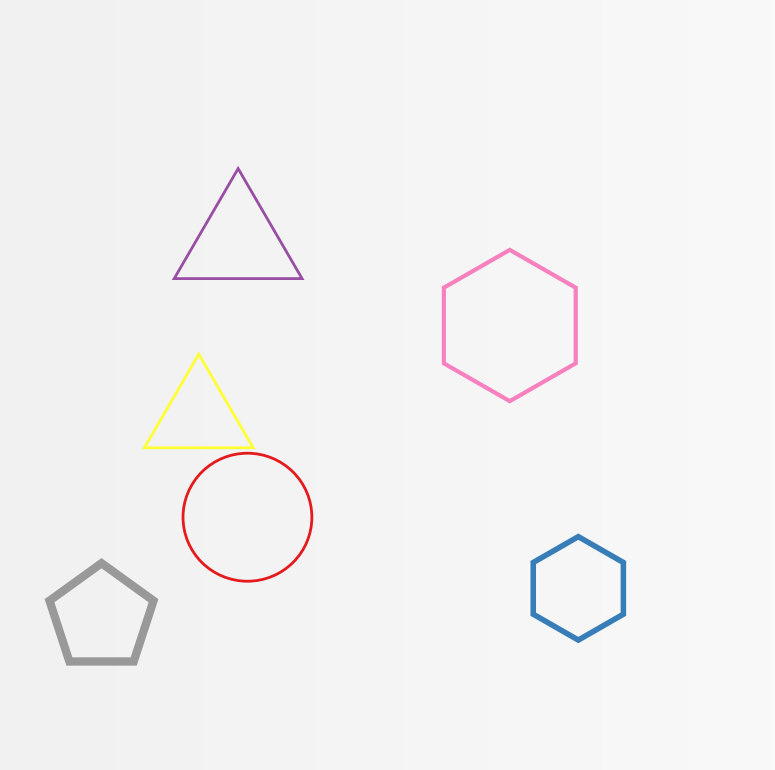[{"shape": "circle", "thickness": 1, "radius": 0.42, "center": [0.319, 0.328]}, {"shape": "hexagon", "thickness": 2, "radius": 0.34, "center": [0.746, 0.236]}, {"shape": "triangle", "thickness": 1, "radius": 0.48, "center": [0.307, 0.686]}, {"shape": "triangle", "thickness": 1, "radius": 0.41, "center": [0.257, 0.459]}, {"shape": "hexagon", "thickness": 1.5, "radius": 0.49, "center": [0.658, 0.577]}, {"shape": "pentagon", "thickness": 3, "radius": 0.35, "center": [0.131, 0.198]}]